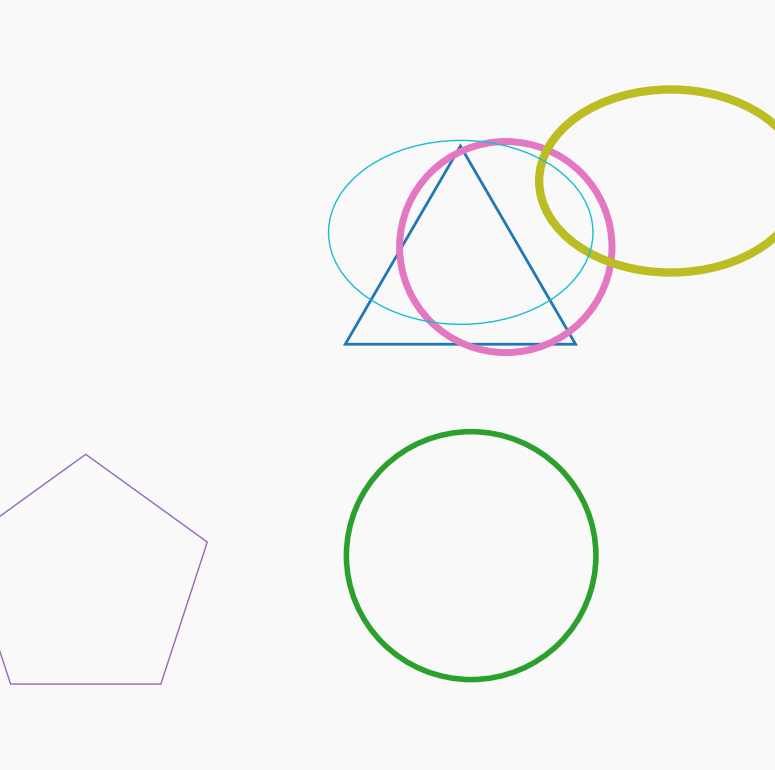[{"shape": "triangle", "thickness": 1, "radius": 0.86, "center": [0.594, 0.639]}, {"shape": "circle", "thickness": 2, "radius": 0.8, "center": [0.608, 0.278]}, {"shape": "pentagon", "thickness": 0.5, "radius": 0.82, "center": [0.111, 0.245]}, {"shape": "circle", "thickness": 2.5, "radius": 0.69, "center": [0.653, 0.679]}, {"shape": "oval", "thickness": 3, "radius": 0.85, "center": [0.865, 0.765]}, {"shape": "oval", "thickness": 0.5, "radius": 0.85, "center": [0.595, 0.698]}]